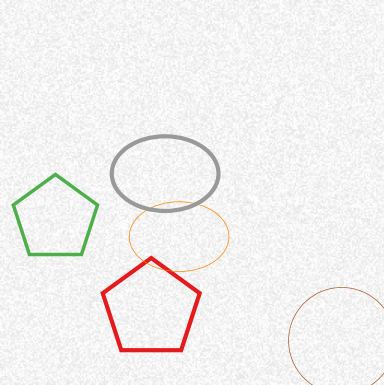[{"shape": "pentagon", "thickness": 3, "radius": 0.66, "center": [0.393, 0.197]}, {"shape": "pentagon", "thickness": 2.5, "radius": 0.57, "center": [0.144, 0.432]}, {"shape": "oval", "thickness": 0.5, "radius": 0.65, "center": [0.465, 0.385]}, {"shape": "circle", "thickness": 0.5, "radius": 0.69, "center": [0.888, 0.115]}, {"shape": "oval", "thickness": 3, "radius": 0.69, "center": [0.429, 0.549]}]